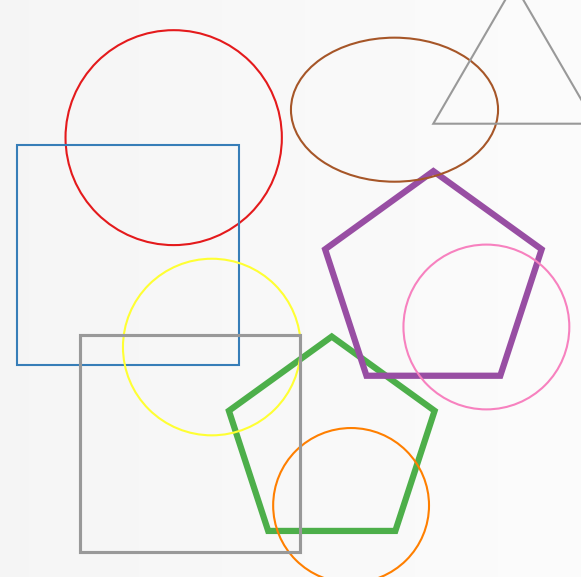[{"shape": "circle", "thickness": 1, "radius": 0.93, "center": [0.299, 0.761]}, {"shape": "square", "thickness": 1, "radius": 0.95, "center": [0.22, 0.558]}, {"shape": "pentagon", "thickness": 3, "radius": 0.93, "center": [0.571, 0.23]}, {"shape": "pentagon", "thickness": 3, "radius": 0.98, "center": [0.746, 0.507]}, {"shape": "circle", "thickness": 1, "radius": 0.67, "center": [0.604, 0.124]}, {"shape": "circle", "thickness": 1, "radius": 0.76, "center": [0.364, 0.398]}, {"shape": "oval", "thickness": 1, "radius": 0.89, "center": [0.679, 0.809]}, {"shape": "circle", "thickness": 1, "radius": 0.71, "center": [0.837, 0.433]}, {"shape": "square", "thickness": 1.5, "radius": 0.94, "center": [0.327, 0.231]}, {"shape": "triangle", "thickness": 1, "radius": 0.8, "center": [0.885, 0.865]}]